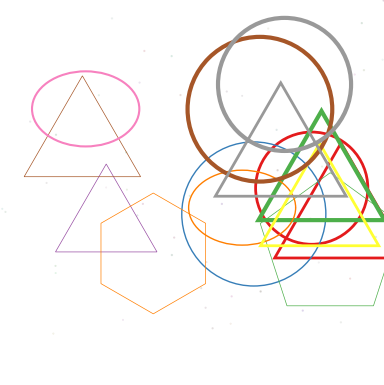[{"shape": "circle", "thickness": 2, "radius": 0.73, "center": [0.81, 0.511]}, {"shape": "triangle", "thickness": 2, "radius": 1.0, "center": [0.886, 0.429]}, {"shape": "circle", "thickness": 1, "radius": 0.94, "center": [0.659, 0.444]}, {"shape": "triangle", "thickness": 3, "radius": 0.94, "center": [0.835, 0.523]}, {"shape": "pentagon", "thickness": 0.5, "radius": 0.96, "center": [0.858, 0.36]}, {"shape": "triangle", "thickness": 0.5, "radius": 0.76, "center": [0.276, 0.422]}, {"shape": "hexagon", "thickness": 0.5, "radius": 0.78, "center": [0.398, 0.342]}, {"shape": "oval", "thickness": 1, "radius": 0.7, "center": [0.629, 0.461]}, {"shape": "triangle", "thickness": 2, "radius": 0.89, "center": [0.83, 0.45]}, {"shape": "circle", "thickness": 3, "radius": 0.94, "center": [0.675, 0.716]}, {"shape": "triangle", "thickness": 0.5, "radius": 0.87, "center": [0.214, 0.628]}, {"shape": "oval", "thickness": 1.5, "radius": 0.7, "center": [0.223, 0.717]}, {"shape": "triangle", "thickness": 2, "radius": 0.98, "center": [0.729, 0.588]}, {"shape": "circle", "thickness": 3, "radius": 0.86, "center": [0.739, 0.781]}]